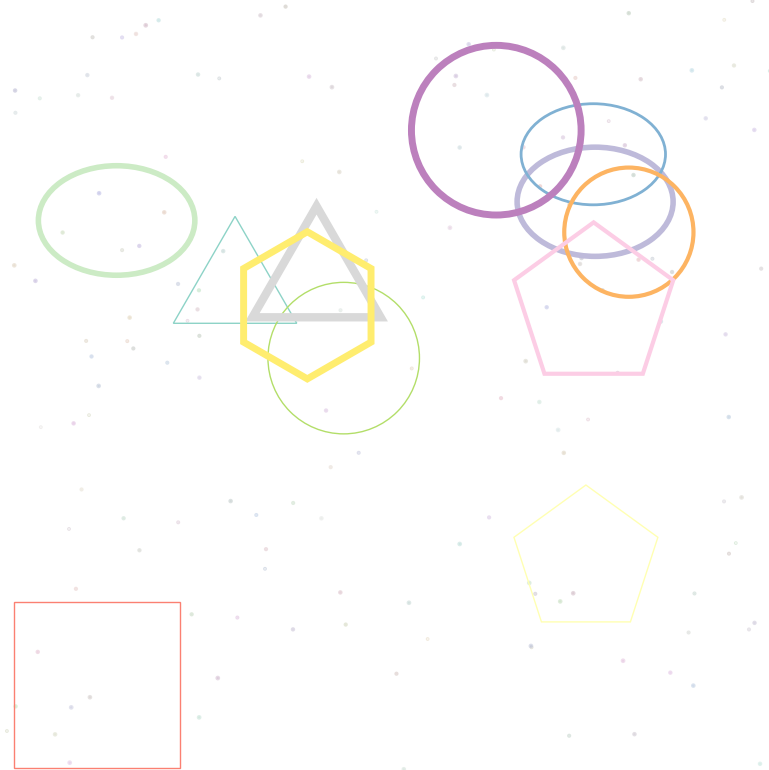[{"shape": "triangle", "thickness": 0.5, "radius": 0.46, "center": [0.305, 0.626]}, {"shape": "pentagon", "thickness": 0.5, "radius": 0.49, "center": [0.761, 0.272]}, {"shape": "oval", "thickness": 2, "radius": 0.51, "center": [0.773, 0.738]}, {"shape": "square", "thickness": 0.5, "radius": 0.54, "center": [0.126, 0.11]}, {"shape": "oval", "thickness": 1, "radius": 0.47, "center": [0.771, 0.8]}, {"shape": "circle", "thickness": 1.5, "radius": 0.42, "center": [0.817, 0.698]}, {"shape": "circle", "thickness": 0.5, "radius": 0.49, "center": [0.446, 0.535]}, {"shape": "pentagon", "thickness": 1.5, "radius": 0.54, "center": [0.771, 0.603]}, {"shape": "triangle", "thickness": 3, "radius": 0.48, "center": [0.411, 0.636]}, {"shape": "circle", "thickness": 2.5, "radius": 0.55, "center": [0.645, 0.831]}, {"shape": "oval", "thickness": 2, "radius": 0.51, "center": [0.151, 0.714]}, {"shape": "hexagon", "thickness": 2.5, "radius": 0.48, "center": [0.399, 0.603]}]